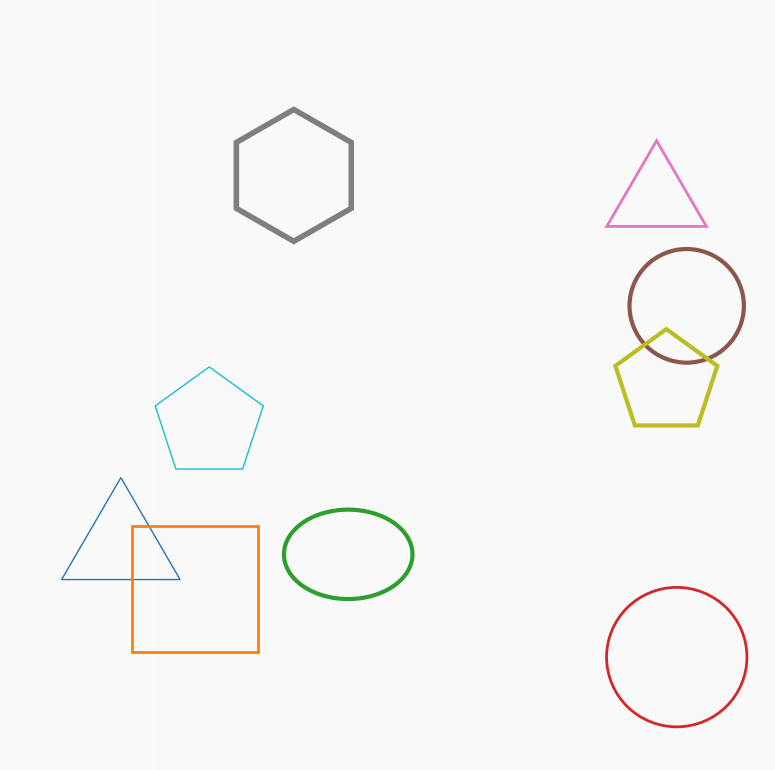[{"shape": "triangle", "thickness": 0.5, "radius": 0.44, "center": [0.156, 0.291]}, {"shape": "square", "thickness": 1, "radius": 0.41, "center": [0.252, 0.235]}, {"shape": "oval", "thickness": 1.5, "radius": 0.41, "center": [0.449, 0.28]}, {"shape": "circle", "thickness": 1, "radius": 0.45, "center": [0.873, 0.147]}, {"shape": "circle", "thickness": 1.5, "radius": 0.37, "center": [0.886, 0.603]}, {"shape": "triangle", "thickness": 1, "radius": 0.37, "center": [0.847, 0.743]}, {"shape": "hexagon", "thickness": 2, "radius": 0.43, "center": [0.379, 0.772]}, {"shape": "pentagon", "thickness": 1.5, "radius": 0.35, "center": [0.86, 0.503]}, {"shape": "pentagon", "thickness": 0.5, "radius": 0.37, "center": [0.27, 0.45]}]